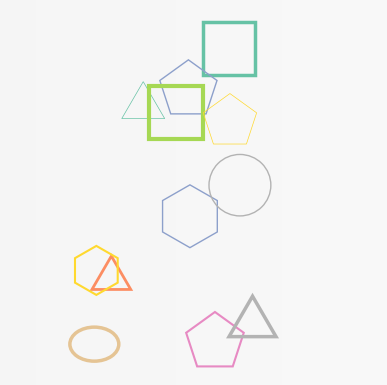[{"shape": "square", "thickness": 2.5, "radius": 0.34, "center": [0.591, 0.874]}, {"shape": "triangle", "thickness": 0.5, "radius": 0.32, "center": [0.37, 0.724]}, {"shape": "triangle", "thickness": 2, "radius": 0.29, "center": [0.287, 0.277]}, {"shape": "pentagon", "thickness": 1, "radius": 0.39, "center": [0.486, 0.767]}, {"shape": "hexagon", "thickness": 1, "radius": 0.41, "center": [0.49, 0.438]}, {"shape": "pentagon", "thickness": 1.5, "radius": 0.39, "center": [0.555, 0.112]}, {"shape": "square", "thickness": 3, "radius": 0.34, "center": [0.454, 0.707]}, {"shape": "hexagon", "thickness": 1.5, "radius": 0.32, "center": [0.249, 0.298]}, {"shape": "pentagon", "thickness": 0.5, "radius": 0.36, "center": [0.593, 0.685]}, {"shape": "oval", "thickness": 2.5, "radius": 0.32, "center": [0.243, 0.106]}, {"shape": "triangle", "thickness": 2.5, "radius": 0.35, "center": [0.652, 0.161]}, {"shape": "circle", "thickness": 1, "radius": 0.4, "center": [0.619, 0.519]}]